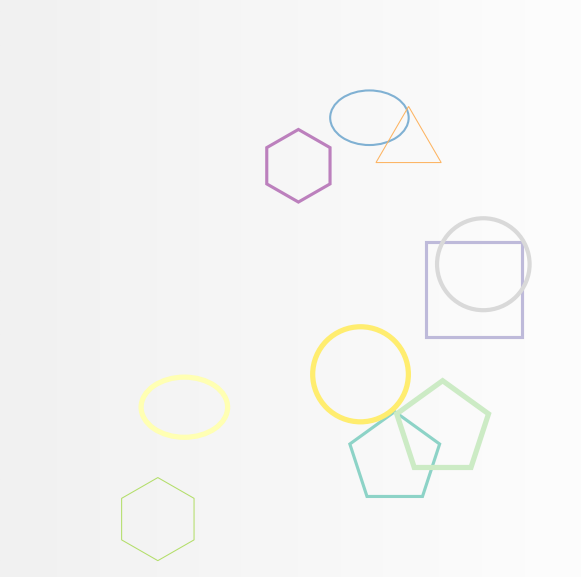[{"shape": "pentagon", "thickness": 1.5, "radius": 0.41, "center": [0.679, 0.205]}, {"shape": "oval", "thickness": 2.5, "radius": 0.37, "center": [0.317, 0.294]}, {"shape": "square", "thickness": 1.5, "radius": 0.41, "center": [0.816, 0.498]}, {"shape": "oval", "thickness": 1, "radius": 0.34, "center": [0.636, 0.795]}, {"shape": "triangle", "thickness": 0.5, "radius": 0.32, "center": [0.703, 0.75]}, {"shape": "hexagon", "thickness": 0.5, "radius": 0.36, "center": [0.272, 0.1]}, {"shape": "circle", "thickness": 2, "radius": 0.4, "center": [0.832, 0.542]}, {"shape": "hexagon", "thickness": 1.5, "radius": 0.31, "center": [0.513, 0.712]}, {"shape": "pentagon", "thickness": 2.5, "radius": 0.42, "center": [0.761, 0.257]}, {"shape": "circle", "thickness": 2.5, "radius": 0.41, "center": [0.62, 0.351]}]